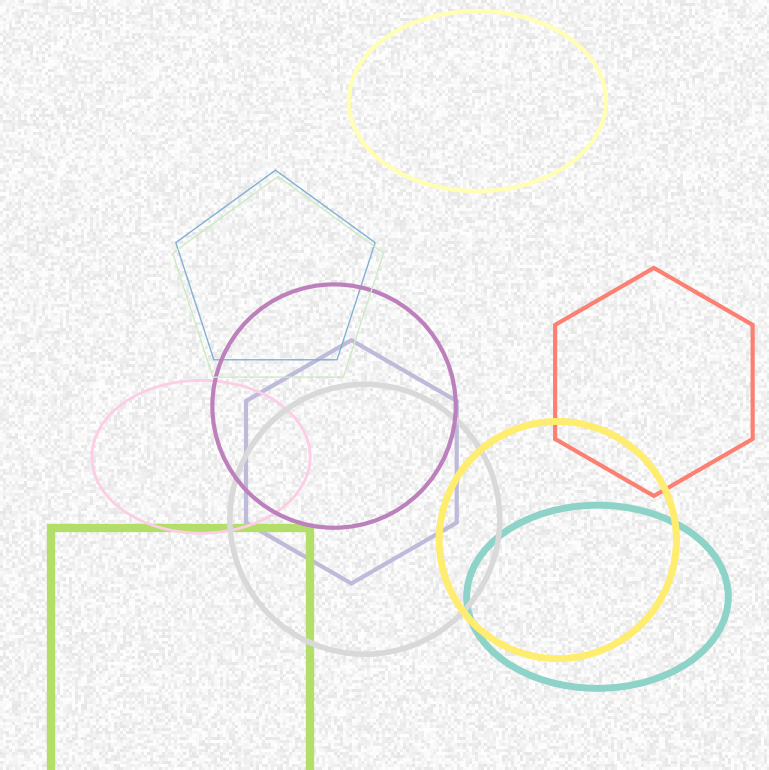[{"shape": "oval", "thickness": 2.5, "radius": 0.85, "center": [0.776, 0.225]}, {"shape": "oval", "thickness": 1.5, "radius": 0.84, "center": [0.62, 0.869]}, {"shape": "hexagon", "thickness": 1.5, "radius": 0.79, "center": [0.456, 0.4]}, {"shape": "hexagon", "thickness": 1.5, "radius": 0.74, "center": [0.849, 0.504]}, {"shape": "pentagon", "thickness": 0.5, "radius": 0.68, "center": [0.358, 0.643]}, {"shape": "square", "thickness": 3, "radius": 0.84, "center": [0.234, 0.146]}, {"shape": "oval", "thickness": 1, "radius": 0.71, "center": [0.261, 0.407]}, {"shape": "circle", "thickness": 2, "radius": 0.88, "center": [0.474, 0.326]}, {"shape": "circle", "thickness": 1.5, "radius": 0.79, "center": [0.434, 0.473]}, {"shape": "pentagon", "thickness": 0.5, "radius": 0.72, "center": [0.361, 0.627]}, {"shape": "circle", "thickness": 2.5, "radius": 0.77, "center": [0.724, 0.299]}]